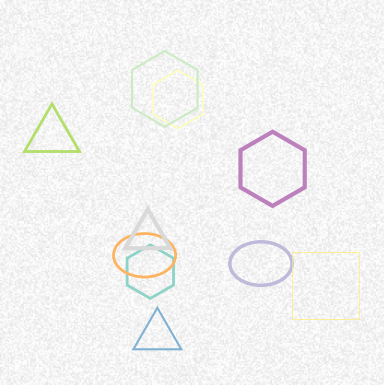[{"shape": "hexagon", "thickness": 2, "radius": 0.35, "center": [0.39, 0.294]}, {"shape": "hexagon", "thickness": 1, "radius": 0.38, "center": [0.462, 0.742]}, {"shape": "oval", "thickness": 2.5, "radius": 0.4, "center": [0.678, 0.315]}, {"shape": "triangle", "thickness": 1.5, "radius": 0.36, "center": [0.409, 0.129]}, {"shape": "oval", "thickness": 2, "radius": 0.4, "center": [0.376, 0.337]}, {"shape": "triangle", "thickness": 2, "radius": 0.41, "center": [0.135, 0.648]}, {"shape": "triangle", "thickness": 3, "radius": 0.34, "center": [0.384, 0.389]}, {"shape": "hexagon", "thickness": 3, "radius": 0.48, "center": [0.708, 0.562]}, {"shape": "hexagon", "thickness": 1.5, "radius": 0.49, "center": [0.428, 0.769]}, {"shape": "square", "thickness": 0.5, "radius": 0.44, "center": [0.845, 0.258]}]